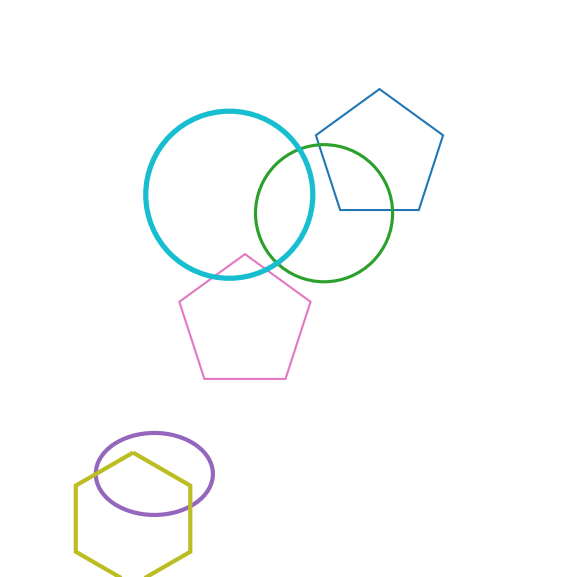[{"shape": "pentagon", "thickness": 1, "radius": 0.58, "center": [0.657, 0.729]}, {"shape": "circle", "thickness": 1.5, "radius": 0.59, "center": [0.561, 0.63]}, {"shape": "oval", "thickness": 2, "radius": 0.51, "center": [0.267, 0.178]}, {"shape": "pentagon", "thickness": 1, "radius": 0.6, "center": [0.424, 0.44]}, {"shape": "hexagon", "thickness": 2, "radius": 0.57, "center": [0.23, 0.101]}, {"shape": "circle", "thickness": 2.5, "radius": 0.72, "center": [0.397, 0.662]}]